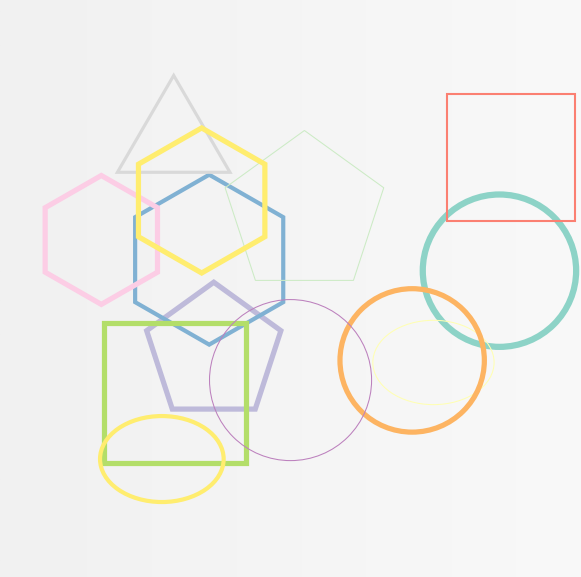[{"shape": "circle", "thickness": 3, "radius": 0.66, "center": [0.859, 0.53]}, {"shape": "oval", "thickness": 0.5, "radius": 0.52, "center": [0.746, 0.371]}, {"shape": "pentagon", "thickness": 2.5, "radius": 0.61, "center": [0.368, 0.389]}, {"shape": "square", "thickness": 1, "radius": 0.55, "center": [0.879, 0.727]}, {"shape": "hexagon", "thickness": 2, "radius": 0.74, "center": [0.36, 0.549]}, {"shape": "circle", "thickness": 2.5, "radius": 0.62, "center": [0.709, 0.375]}, {"shape": "square", "thickness": 2.5, "radius": 0.61, "center": [0.301, 0.319]}, {"shape": "hexagon", "thickness": 2.5, "radius": 0.56, "center": [0.174, 0.584]}, {"shape": "triangle", "thickness": 1.5, "radius": 0.56, "center": [0.299, 0.757]}, {"shape": "circle", "thickness": 0.5, "radius": 0.7, "center": [0.5, 0.341]}, {"shape": "pentagon", "thickness": 0.5, "radius": 0.72, "center": [0.524, 0.63]}, {"shape": "hexagon", "thickness": 2.5, "radius": 0.63, "center": [0.347, 0.652]}, {"shape": "oval", "thickness": 2, "radius": 0.53, "center": [0.278, 0.204]}]